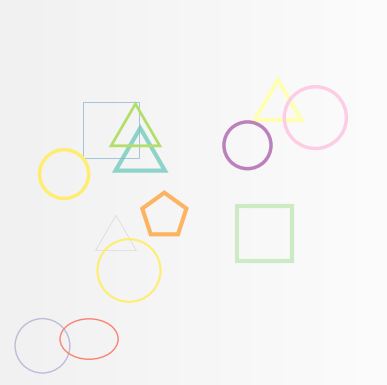[{"shape": "triangle", "thickness": 3, "radius": 0.37, "center": [0.362, 0.594]}, {"shape": "triangle", "thickness": 3, "radius": 0.35, "center": [0.717, 0.723]}, {"shape": "circle", "thickness": 1, "radius": 0.35, "center": [0.11, 0.102]}, {"shape": "oval", "thickness": 1, "radius": 0.37, "center": [0.23, 0.119]}, {"shape": "square", "thickness": 0.5, "radius": 0.36, "center": [0.287, 0.663]}, {"shape": "pentagon", "thickness": 3, "radius": 0.3, "center": [0.424, 0.44]}, {"shape": "triangle", "thickness": 2, "radius": 0.36, "center": [0.35, 0.658]}, {"shape": "circle", "thickness": 2.5, "radius": 0.4, "center": [0.814, 0.694]}, {"shape": "triangle", "thickness": 0.5, "radius": 0.3, "center": [0.299, 0.38]}, {"shape": "circle", "thickness": 2.5, "radius": 0.3, "center": [0.639, 0.623]}, {"shape": "square", "thickness": 3, "radius": 0.35, "center": [0.684, 0.393]}, {"shape": "circle", "thickness": 2.5, "radius": 0.32, "center": [0.166, 0.548]}, {"shape": "circle", "thickness": 1.5, "radius": 0.41, "center": [0.333, 0.297]}]